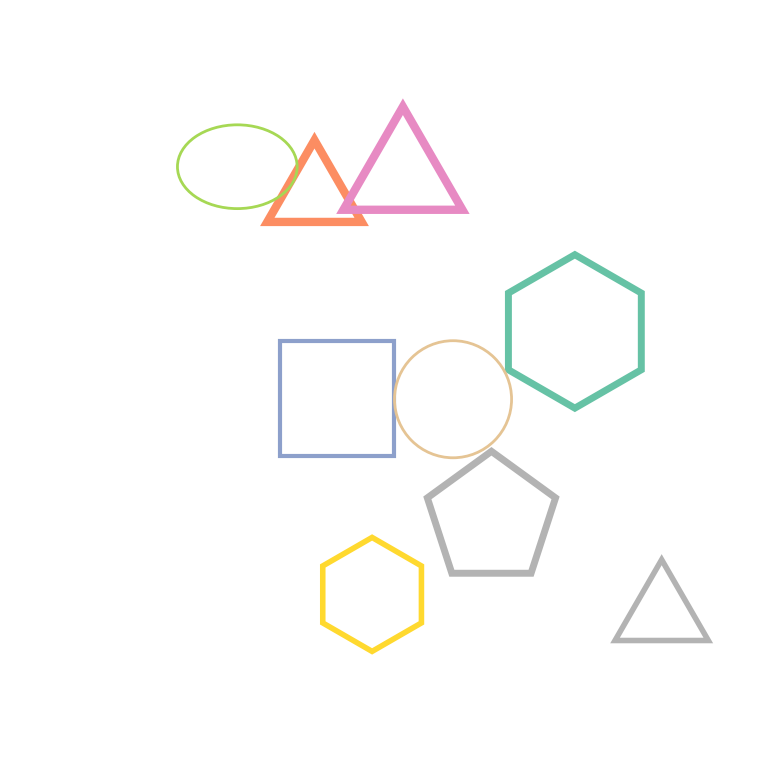[{"shape": "hexagon", "thickness": 2.5, "radius": 0.5, "center": [0.747, 0.57]}, {"shape": "triangle", "thickness": 3, "radius": 0.35, "center": [0.408, 0.747]}, {"shape": "square", "thickness": 1.5, "radius": 0.37, "center": [0.438, 0.482]}, {"shape": "triangle", "thickness": 3, "radius": 0.45, "center": [0.523, 0.772]}, {"shape": "oval", "thickness": 1, "radius": 0.39, "center": [0.308, 0.783]}, {"shape": "hexagon", "thickness": 2, "radius": 0.37, "center": [0.483, 0.228]}, {"shape": "circle", "thickness": 1, "radius": 0.38, "center": [0.588, 0.481]}, {"shape": "triangle", "thickness": 2, "radius": 0.35, "center": [0.859, 0.203]}, {"shape": "pentagon", "thickness": 2.5, "radius": 0.44, "center": [0.638, 0.326]}]